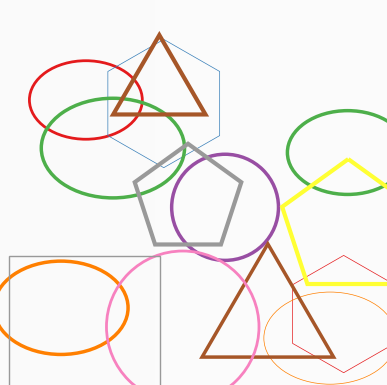[{"shape": "hexagon", "thickness": 0.5, "radius": 0.76, "center": [0.887, 0.184]}, {"shape": "oval", "thickness": 2, "radius": 0.73, "center": [0.222, 0.74]}, {"shape": "hexagon", "thickness": 0.5, "radius": 0.83, "center": [0.423, 0.731]}, {"shape": "oval", "thickness": 2.5, "radius": 0.92, "center": [0.291, 0.615]}, {"shape": "oval", "thickness": 2.5, "radius": 0.78, "center": [0.897, 0.604]}, {"shape": "circle", "thickness": 2.5, "radius": 0.69, "center": [0.581, 0.462]}, {"shape": "oval", "thickness": 2.5, "radius": 0.87, "center": [0.157, 0.201]}, {"shape": "oval", "thickness": 0.5, "radius": 0.85, "center": [0.852, 0.122]}, {"shape": "pentagon", "thickness": 3, "radius": 0.9, "center": [0.899, 0.407]}, {"shape": "triangle", "thickness": 2.5, "radius": 0.98, "center": [0.691, 0.17]}, {"shape": "triangle", "thickness": 3, "radius": 0.69, "center": [0.411, 0.771]}, {"shape": "circle", "thickness": 2, "radius": 0.98, "center": [0.472, 0.151]}, {"shape": "pentagon", "thickness": 3, "radius": 0.72, "center": [0.485, 0.482]}, {"shape": "square", "thickness": 1, "radius": 0.98, "center": [0.218, 0.139]}]